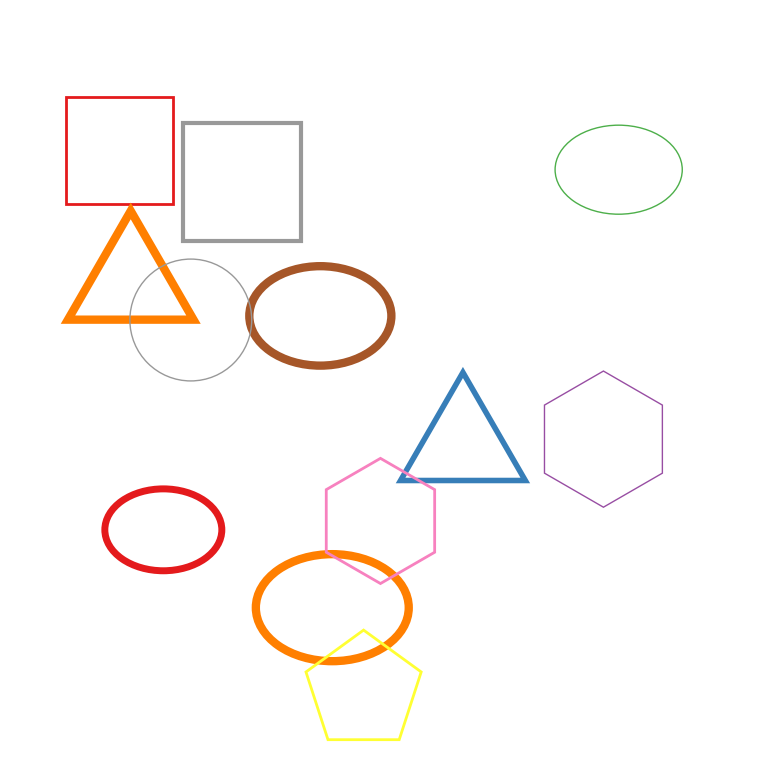[{"shape": "oval", "thickness": 2.5, "radius": 0.38, "center": [0.212, 0.312]}, {"shape": "square", "thickness": 1, "radius": 0.35, "center": [0.155, 0.805]}, {"shape": "triangle", "thickness": 2, "radius": 0.47, "center": [0.601, 0.423]}, {"shape": "oval", "thickness": 0.5, "radius": 0.41, "center": [0.803, 0.78]}, {"shape": "hexagon", "thickness": 0.5, "radius": 0.44, "center": [0.784, 0.43]}, {"shape": "triangle", "thickness": 3, "radius": 0.47, "center": [0.17, 0.632]}, {"shape": "oval", "thickness": 3, "radius": 0.5, "center": [0.432, 0.211]}, {"shape": "pentagon", "thickness": 1, "radius": 0.39, "center": [0.472, 0.103]}, {"shape": "oval", "thickness": 3, "radius": 0.46, "center": [0.416, 0.59]}, {"shape": "hexagon", "thickness": 1, "radius": 0.41, "center": [0.494, 0.323]}, {"shape": "square", "thickness": 1.5, "radius": 0.38, "center": [0.314, 0.763]}, {"shape": "circle", "thickness": 0.5, "radius": 0.4, "center": [0.248, 0.584]}]